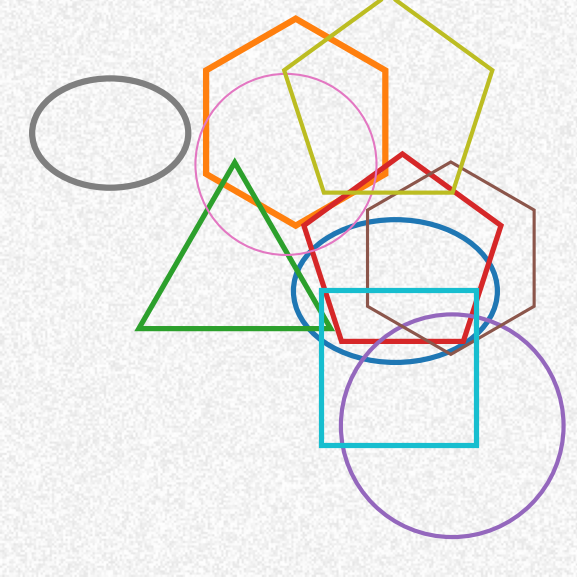[{"shape": "oval", "thickness": 2.5, "radius": 0.88, "center": [0.685, 0.495]}, {"shape": "hexagon", "thickness": 3, "radius": 0.9, "center": [0.512, 0.788]}, {"shape": "triangle", "thickness": 2.5, "radius": 0.96, "center": [0.406, 0.526]}, {"shape": "pentagon", "thickness": 2.5, "radius": 0.9, "center": [0.697, 0.553]}, {"shape": "circle", "thickness": 2, "radius": 0.96, "center": [0.783, 0.262]}, {"shape": "hexagon", "thickness": 1.5, "radius": 0.83, "center": [0.781, 0.552]}, {"shape": "circle", "thickness": 1, "radius": 0.78, "center": [0.495, 0.714]}, {"shape": "oval", "thickness": 3, "radius": 0.68, "center": [0.191, 0.769]}, {"shape": "pentagon", "thickness": 2, "radius": 0.95, "center": [0.672, 0.819]}, {"shape": "square", "thickness": 2.5, "radius": 0.67, "center": [0.69, 0.363]}]